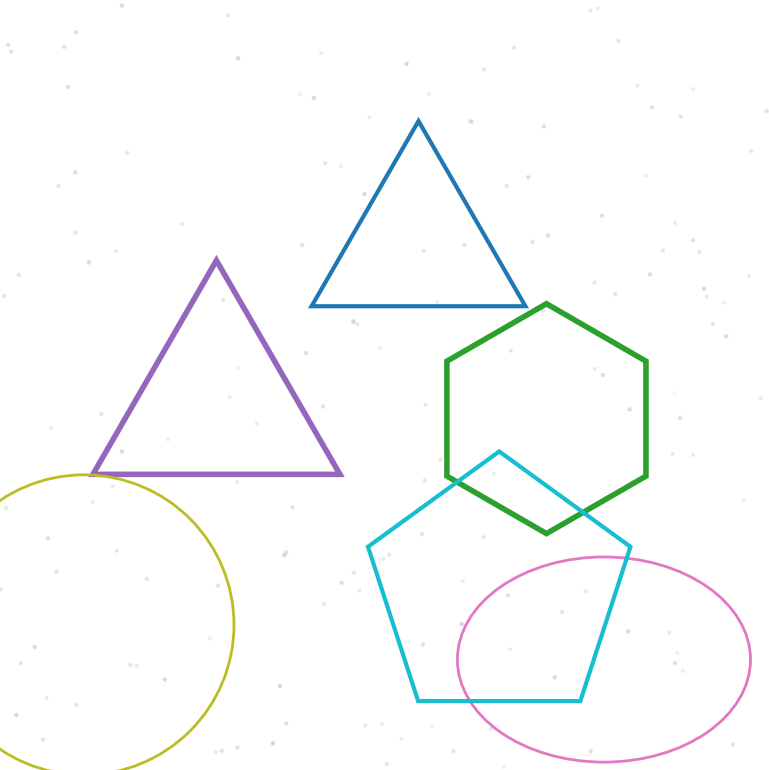[{"shape": "triangle", "thickness": 1.5, "radius": 0.8, "center": [0.544, 0.682]}, {"shape": "hexagon", "thickness": 2, "radius": 0.75, "center": [0.71, 0.456]}, {"shape": "triangle", "thickness": 2, "radius": 0.93, "center": [0.281, 0.477]}, {"shape": "oval", "thickness": 1, "radius": 0.95, "center": [0.784, 0.143]}, {"shape": "circle", "thickness": 1, "radius": 0.97, "center": [0.109, 0.188]}, {"shape": "pentagon", "thickness": 1.5, "radius": 0.9, "center": [0.648, 0.235]}]